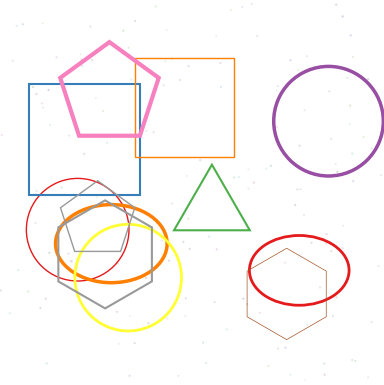[{"shape": "circle", "thickness": 1, "radius": 0.67, "center": [0.202, 0.403]}, {"shape": "oval", "thickness": 2, "radius": 0.65, "center": [0.777, 0.298]}, {"shape": "square", "thickness": 1.5, "radius": 0.72, "center": [0.219, 0.638]}, {"shape": "triangle", "thickness": 1.5, "radius": 0.57, "center": [0.55, 0.459]}, {"shape": "circle", "thickness": 2.5, "radius": 0.71, "center": [0.853, 0.685]}, {"shape": "square", "thickness": 1, "radius": 0.65, "center": [0.479, 0.721]}, {"shape": "oval", "thickness": 2.5, "radius": 0.72, "center": [0.289, 0.367]}, {"shape": "circle", "thickness": 2, "radius": 0.69, "center": [0.333, 0.279]}, {"shape": "hexagon", "thickness": 0.5, "radius": 0.59, "center": [0.745, 0.237]}, {"shape": "pentagon", "thickness": 3, "radius": 0.67, "center": [0.284, 0.756]}, {"shape": "hexagon", "thickness": 1.5, "radius": 0.7, "center": [0.273, 0.339]}, {"shape": "pentagon", "thickness": 1, "radius": 0.51, "center": [0.254, 0.429]}]